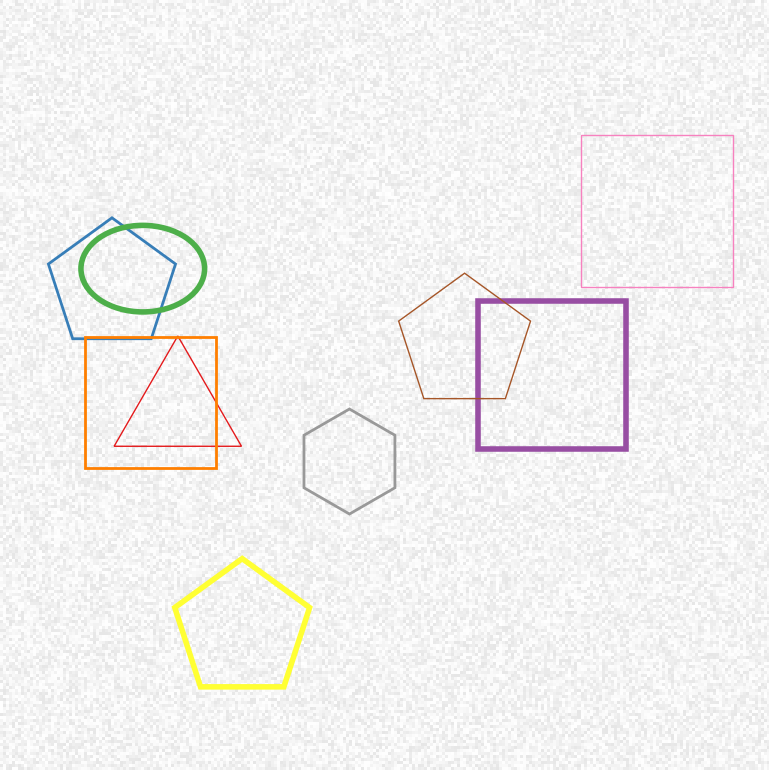[{"shape": "triangle", "thickness": 0.5, "radius": 0.48, "center": [0.231, 0.468]}, {"shape": "pentagon", "thickness": 1, "radius": 0.43, "center": [0.145, 0.63]}, {"shape": "oval", "thickness": 2, "radius": 0.4, "center": [0.185, 0.651]}, {"shape": "square", "thickness": 2, "radius": 0.48, "center": [0.716, 0.514]}, {"shape": "square", "thickness": 1, "radius": 0.43, "center": [0.195, 0.478]}, {"shape": "pentagon", "thickness": 2, "radius": 0.46, "center": [0.315, 0.182]}, {"shape": "pentagon", "thickness": 0.5, "radius": 0.45, "center": [0.603, 0.555]}, {"shape": "square", "thickness": 0.5, "radius": 0.5, "center": [0.853, 0.726]}, {"shape": "hexagon", "thickness": 1, "radius": 0.34, "center": [0.454, 0.401]}]